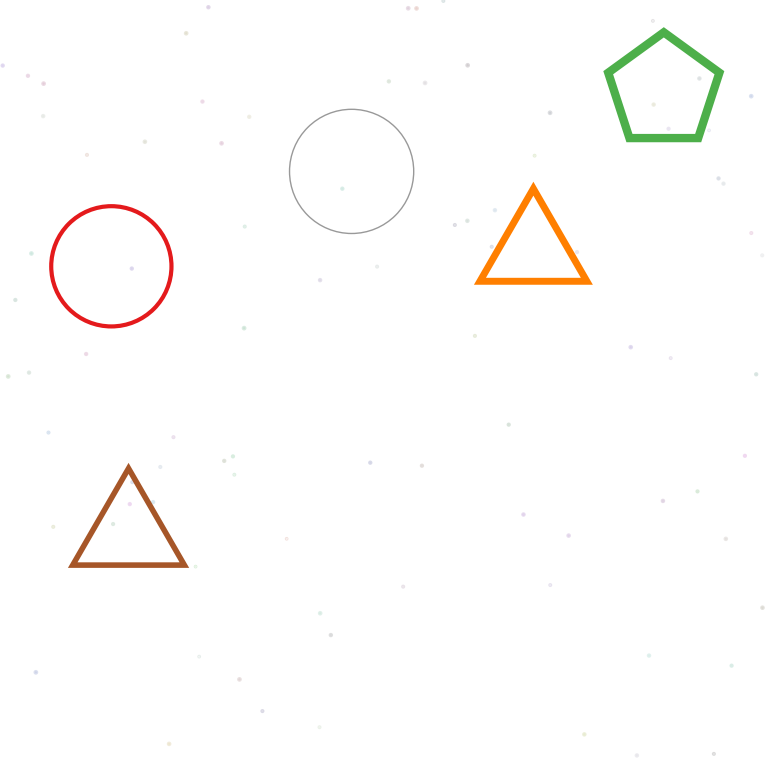[{"shape": "circle", "thickness": 1.5, "radius": 0.39, "center": [0.145, 0.654]}, {"shape": "pentagon", "thickness": 3, "radius": 0.38, "center": [0.862, 0.882]}, {"shape": "triangle", "thickness": 2.5, "radius": 0.4, "center": [0.693, 0.675]}, {"shape": "triangle", "thickness": 2, "radius": 0.42, "center": [0.167, 0.308]}, {"shape": "circle", "thickness": 0.5, "radius": 0.4, "center": [0.457, 0.777]}]